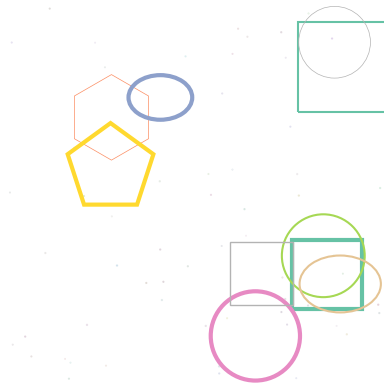[{"shape": "square", "thickness": 1.5, "radius": 0.58, "center": [0.89, 0.825]}, {"shape": "square", "thickness": 3, "radius": 0.45, "center": [0.849, 0.287]}, {"shape": "hexagon", "thickness": 0.5, "radius": 0.56, "center": [0.289, 0.695]}, {"shape": "oval", "thickness": 3, "radius": 0.41, "center": [0.417, 0.747]}, {"shape": "circle", "thickness": 3, "radius": 0.58, "center": [0.663, 0.127]}, {"shape": "circle", "thickness": 1.5, "radius": 0.54, "center": [0.84, 0.336]}, {"shape": "pentagon", "thickness": 3, "radius": 0.59, "center": [0.287, 0.563]}, {"shape": "oval", "thickness": 1.5, "radius": 0.53, "center": [0.884, 0.262]}, {"shape": "square", "thickness": 1, "radius": 0.41, "center": [0.679, 0.291]}, {"shape": "circle", "thickness": 0.5, "radius": 0.47, "center": [0.869, 0.89]}]